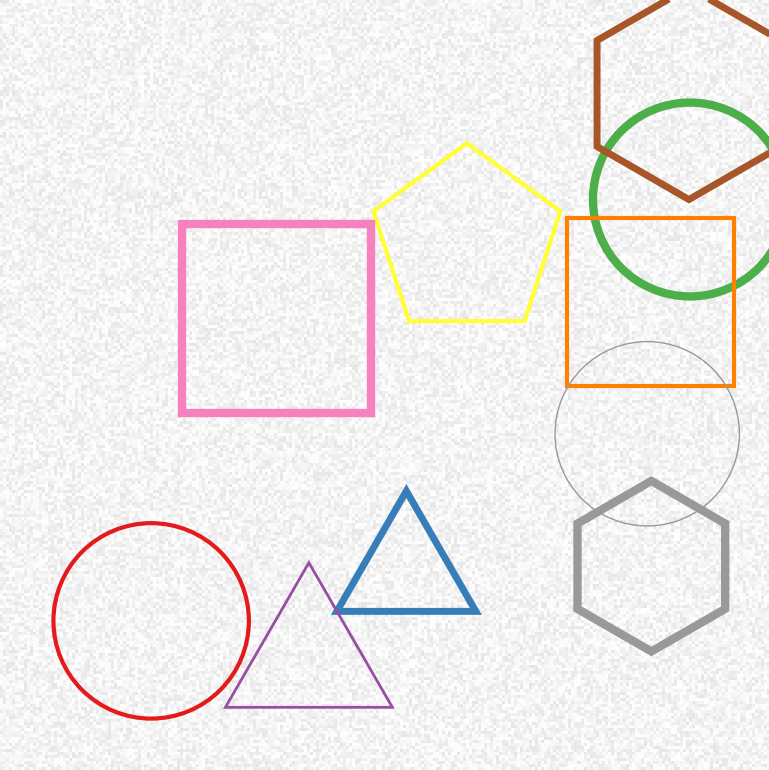[{"shape": "circle", "thickness": 1.5, "radius": 0.63, "center": [0.196, 0.194]}, {"shape": "triangle", "thickness": 2.5, "radius": 0.52, "center": [0.528, 0.258]}, {"shape": "circle", "thickness": 3, "radius": 0.63, "center": [0.896, 0.741]}, {"shape": "triangle", "thickness": 1, "radius": 0.63, "center": [0.401, 0.144]}, {"shape": "square", "thickness": 1.5, "radius": 0.54, "center": [0.845, 0.608]}, {"shape": "pentagon", "thickness": 1.5, "radius": 0.64, "center": [0.606, 0.686]}, {"shape": "hexagon", "thickness": 2.5, "radius": 0.69, "center": [0.895, 0.879]}, {"shape": "square", "thickness": 3, "radius": 0.61, "center": [0.359, 0.586]}, {"shape": "hexagon", "thickness": 3, "radius": 0.55, "center": [0.846, 0.265]}, {"shape": "circle", "thickness": 0.5, "radius": 0.6, "center": [0.841, 0.437]}]